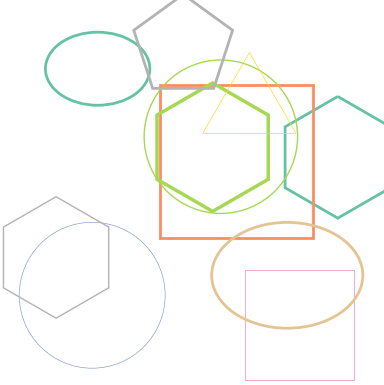[{"shape": "oval", "thickness": 2, "radius": 0.68, "center": [0.254, 0.821]}, {"shape": "hexagon", "thickness": 2, "radius": 0.79, "center": [0.877, 0.591]}, {"shape": "square", "thickness": 2, "radius": 1.0, "center": [0.615, 0.581]}, {"shape": "circle", "thickness": 0.5, "radius": 0.95, "center": [0.239, 0.233]}, {"shape": "square", "thickness": 0.5, "radius": 0.71, "center": [0.777, 0.156]}, {"shape": "hexagon", "thickness": 2.5, "radius": 0.83, "center": [0.552, 0.618]}, {"shape": "circle", "thickness": 1, "radius": 1.0, "center": [0.574, 0.645]}, {"shape": "triangle", "thickness": 0.5, "radius": 0.7, "center": [0.648, 0.724]}, {"shape": "oval", "thickness": 2, "radius": 0.98, "center": [0.746, 0.285]}, {"shape": "pentagon", "thickness": 2, "radius": 0.67, "center": [0.476, 0.88]}, {"shape": "hexagon", "thickness": 1, "radius": 0.79, "center": [0.146, 0.331]}]